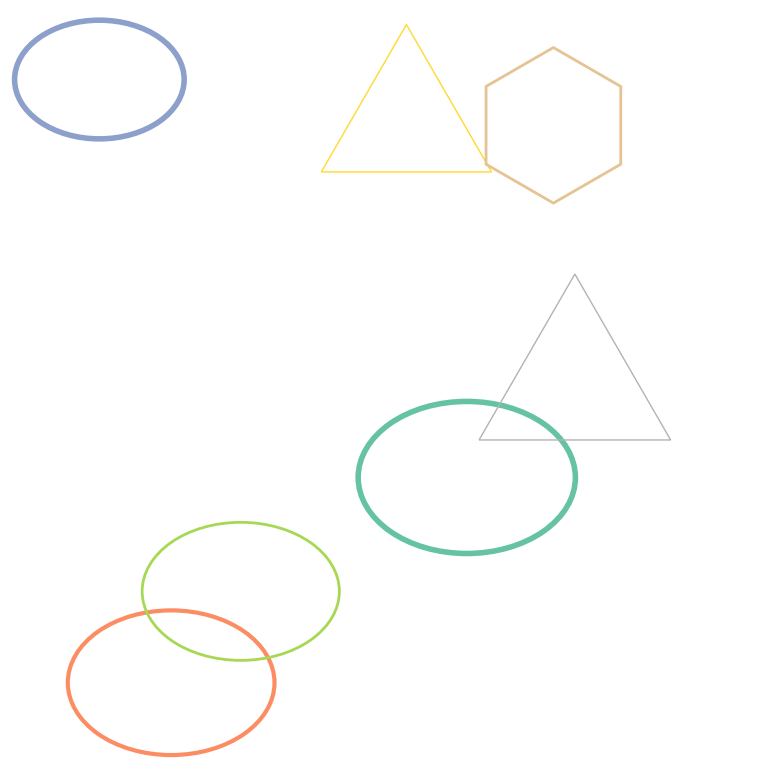[{"shape": "oval", "thickness": 2, "radius": 0.71, "center": [0.606, 0.38]}, {"shape": "oval", "thickness": 1.5, "radius": 0.67, "center": [0.222, 0.113]}, {"shape": "oval", "thickness": 2, "radius": 0.55, "center": [0.129, 0.897]}, {"shape": "oval", "thickness": 1, "radius": 0.64, "center": [0.313, 0.232]}, {"shape": "triangle", "thickness": 0.5, "radius": 0.64, "center": [0.528, 0.841]}, {"shape": "hexagon", "thickness": 1, "radius": 0.51, "center": [0.719, 0.837]}, {"shape": "triangle", "thickness": 0.5, "radius": 0.72, "center": [0.747, 0.5]}]